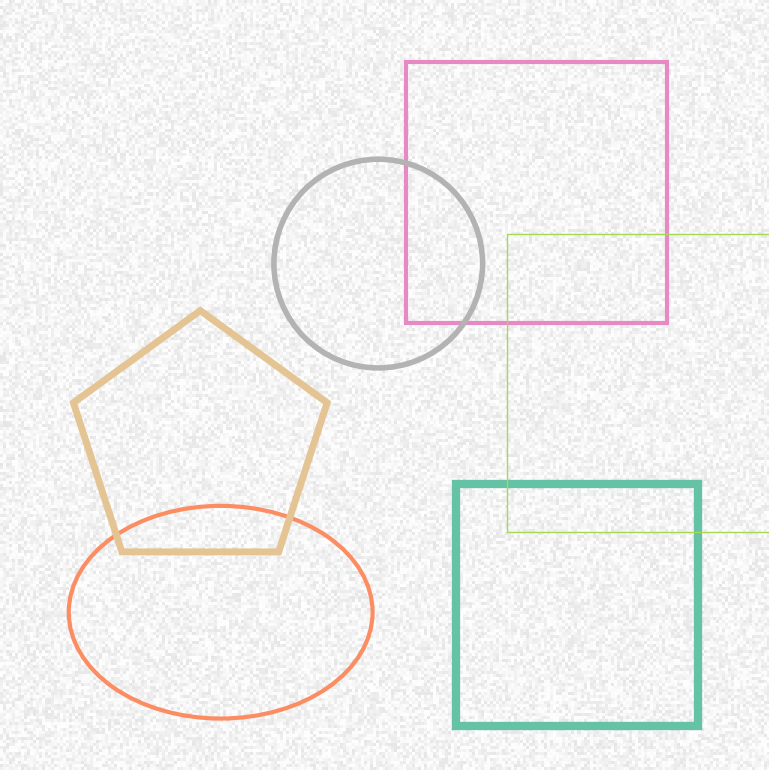[{"shape": "square", "thickness": 3, "radius": 0.78, "center": [0.749, 0.215]}, {"shape": "oval", "thickness": 1.5, "radius": 0.99, "center": [0.287, 0.205]}, {"shape": "square", "thickness": 1.5, "radius": 0.85, "center": [0.696, 0.75]}, {"shape": "square", "thickness": 0.5, "radius": 0.97, "center": [0.852, 0.503]}, {"shape": "pentagon", "thickness": 2.5, "radius": 0.87, "center": [0.26, 0.423]}, {"shape": "circle", "thickness": 2, "radius": 0.68, "center": [0.491, 0.658]}]